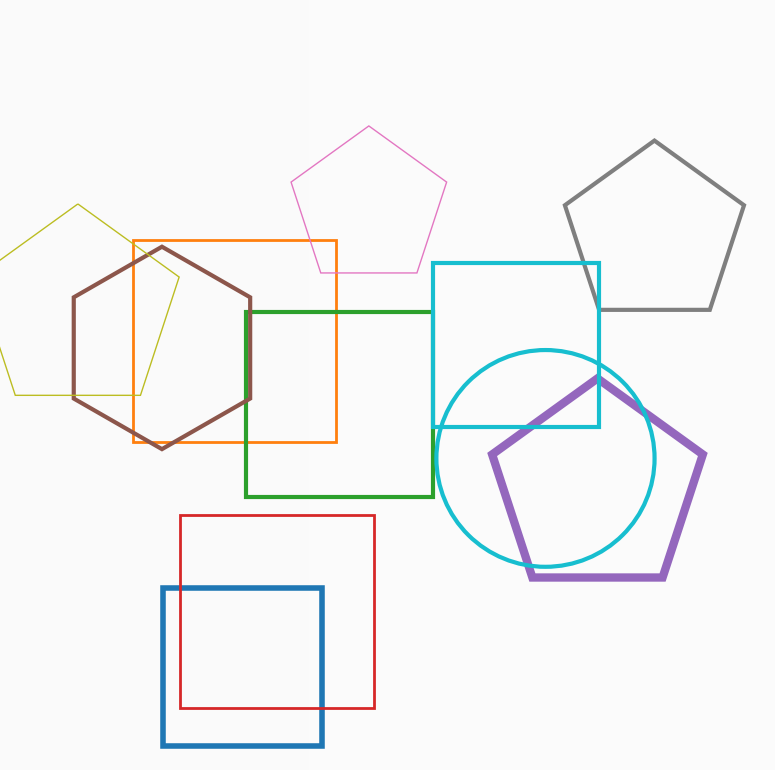[{"shape": "square", "thickness": 2, "radius": 0.51, "center": [0.313, 0.134]}, {"shape": "square", "thickness": 1, "radius": 0.65, "center": [0.303, 0.557]}, {"shape": "square", "thickness": 1.5, "radius": 0.6, "center": [0.438, 0.475]}, {"shape": "square", "thickness": 1, "radius": 0.63, "center": [0.358, 0.205]}, {"shape": "pentagon", "thickness": 3, "radius": 0.71, "center": [0.771, 0.366]}, {"shape": "hexagon", "thickness": 1.5, "radius": 0.66, "center": [0.209, 0.548]}, {"shape": "pentagon", "thickness": 0.5, "radius": 0.53, "center": [0.476, 0.731]}, {"shape": "pentagon", "thickness": 1.5, "radius": 0.61, "center": [0.844, 0.696]}, {"shape": "pentagon", "thickness": 0.5, "radius": 0.69, "center": [0.1, 0.598]}, {"shape": "square", "thickness": 1.5, "radius": 0.53, "center": [0.666, 0.552]}, {"shape": "circle", "thickness": 1.5, "radius": 0.7, "center": [0.704, 0.405]}]